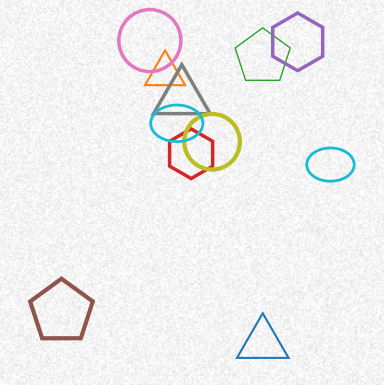[{"shape": "triangle", "thickness": 1.5, "radius": 0.39, "center": [0.682, 0.109]}, {"shape": "triangle", "thickness": 1.5, "radius": 0.3, "center": [0.429, 0.809]}, {"shape": "pentagon", "thickness": 1, "radius": 0.38, "center": [0.682, 0.852]}, {"shape": "hexagon", "thickness": 2.5, "radius": 0.32, "center": [0.496, 0.601]}, {"shape": "hexagon", "thickness": 2.5, "radius": 0.37, "center": [0.773, 0.891]}, {"shape": "pentagon", "thickness": 3, "radius": 0.43, "center": [0.16, 0.191]}, {"shape": "circle", "thickness": 2.5, "radius": 0.4, "center": [0.389, 0.895]}, {"shape": "triangle", "thickness": 2.5, "radius": 0.42, "center": [0.472, 0.747]}, {"shape": "circle", "thickness": 3, "radius": 0.36, "center": [0.551, 0.632]}, {"shape": "oval", "thickness": 2, "radius": 0.34, "center": [0.459, 0.68]}, {"shape": "oval", "thickness": 2, "radius": 0.31, "center": [0.858, 0.572]}]